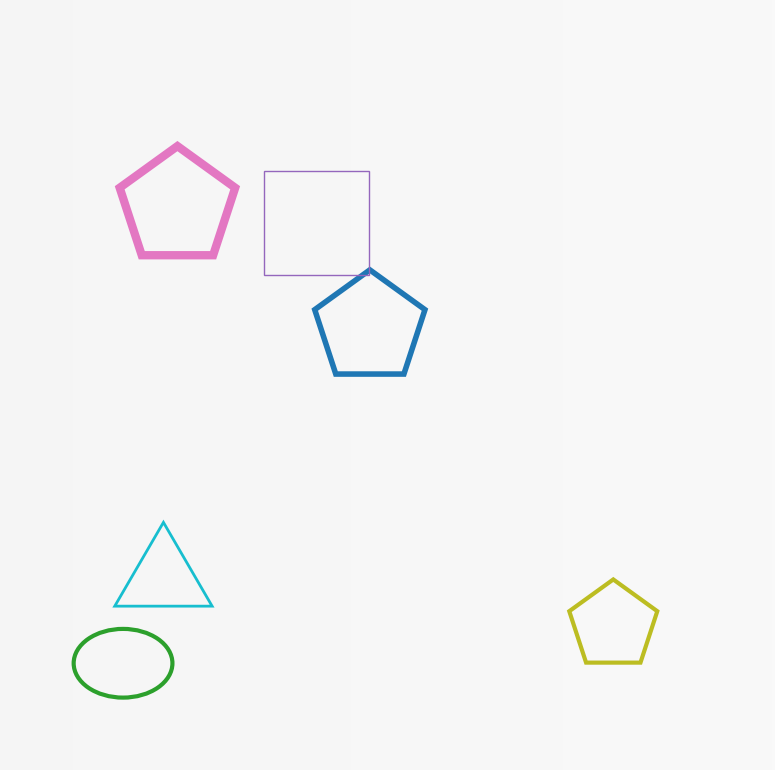[{"shape": "pentagon", "thickness": 2, "radius": 0.37, "center": [0.477, 0.575]}, {"shape": "oval", "thickness": 1.5, "radius": 0.32, "center": [0.159, 0.139]}, {"shape": "square", "thickness": 0.5, "radius": 0.34, "center": [0.408, 0.71]}, {"shape": "pentagon", "thickness": 3, "radius": 0.39, "center": [0.229, 0.732]}, {"shape": "pentagon", "thickness": 1.5, "radius": 0.3, "center": [0.791, 0.188]}, {"shape": "triangle", "thickness": 1, "radius": 0.36, "center": [0.211, 0.249]}]